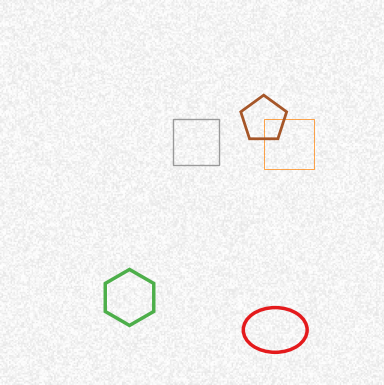[{"shape": "oval", "thickness": 2.5, "radius": 0.41, "center": [0.715, 0.143]}, {"shape": "hexagon", "thickness": 2.5, "radius": 0.36, "center": [0.336, 0.227]}, {"shape": "square", "thickness": 0.5, "radius": 0.32, "center": [0.751, 0.626]}, {"shape": "pentagon", "thickness": 2, "radius": 0.31, "center": [0.685, 0.69]}, {"shape": "square", "thickness": 1, "radius": 0.3, "center": [0.509, 0.631]}]